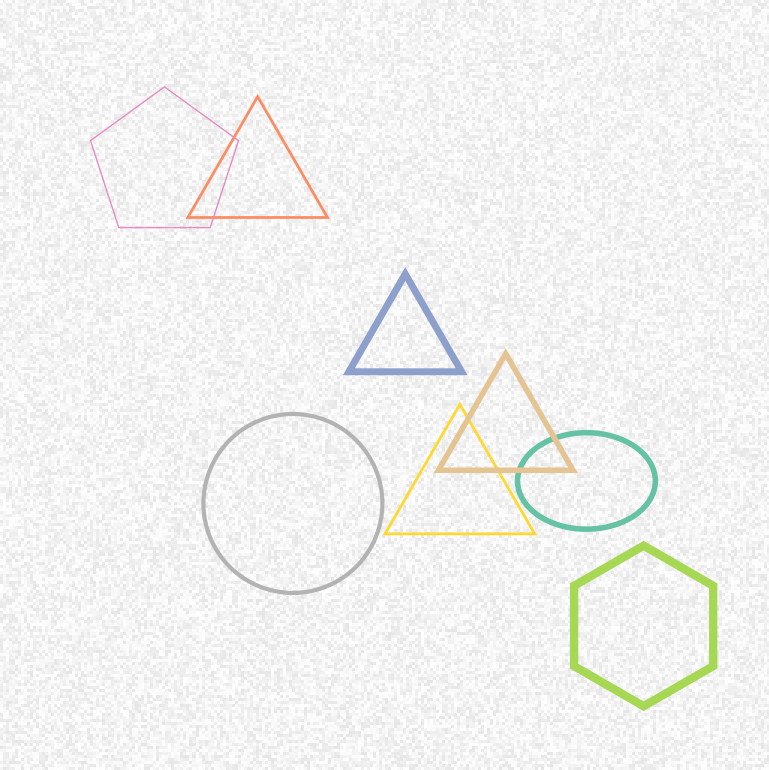[{"shape": "oval", "thickness": 2, "radius": 0.45, "center": [0.762, 0.375]}, {"shape": "triangle", "thickness": 1, "radius": 0.52, "center": [0.335, 0.77]}, {"shape": "triangle", "thickness": 2.5, "radius": 0.42, "center": [0.526, 0.559]}, {"shape": "pentagon", "thickness": 0.5, "radius": 0.51, "center": [0.214, 0.786]}, {"shape": "hexagon", "thickness": 3, "radius": 0.52, "center": [0.836, 0.187]}, {"shape": "triangle", "thickness": 1, "radius": 0.56, "center": [0.597, 0.363]}, {"shape": "triangle", "thickness": 2, "radius": 0.5, "center": [0.657, 0.44]}, {"shape": "circle", "thickness": 1.5, "radius": 0.58, "center": [0.38, 0.346]}]